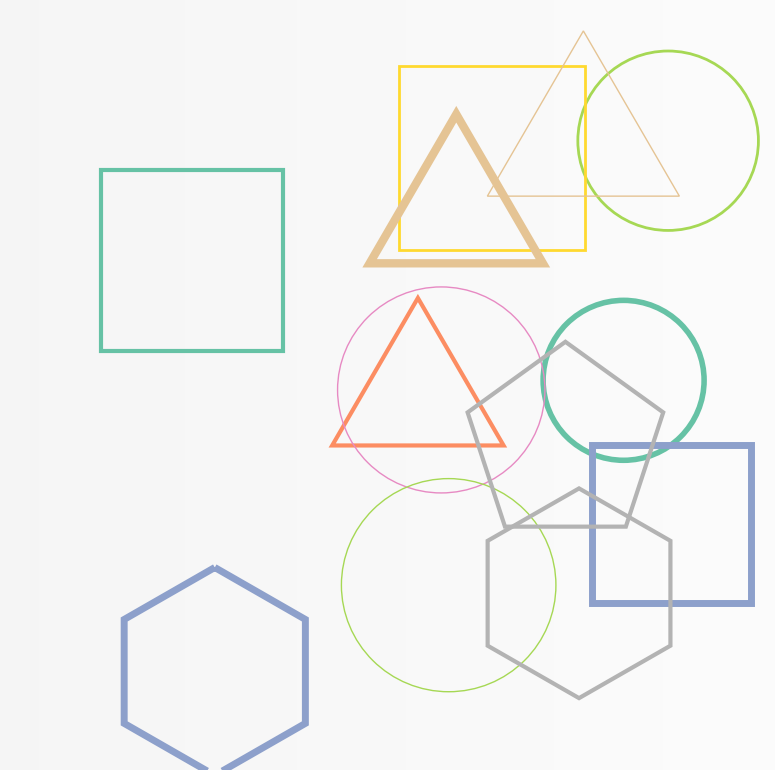[{"shape": "circle", "thickness": 2, "radius": 0.52, "center": [0.805, 0.506]}, {"shape": "square", "thickness": 1.5, "radius": 0.59, "center": [0.247, 0.662]}, {"shape": "triangle", "thickness": 1.5, "radius": 0.64, "center": [0.539, 0.485]}, {"shape": "square", "thickness": 2.5, "radius": 0.51, "center": [0.867, 0.32]}, {"shape": "hexagon", "thickness": 2.5, "radius": 0.67, "center": [0.277, 0.128]}, {"shape": "circle", "thickness": 0.5, "radius": 0.67, "center": [0.569, 0.494]}, {"shape": "circle", "thickness": 1, "radius": 0.58, "center": [0.862, 0.817]}, {"shape": "circle", "thickness": 0.5, "radius": 0.69, "center": [0.579, 0.24]}, {"shape": "square", "thickness": 1, "radius": 0.6, "center": [0.635, 0.795]}, {"shape": "triangle", "thickness": 3, "radius": 0.65, "center": [0.589, 0.723]}, {"shape": "triangle", "thickness": 0.5, "radius": 0.72, "center": [0.753, 0.817]}, {"shape": "hexagon", "thickness": 1.5, "radius": 0.68, "center": [0.747, 0.23]}, {"shape": "pentagon", "thickness": 1.5, "radius": 0.66, "center": [0.73, 0.423]}]